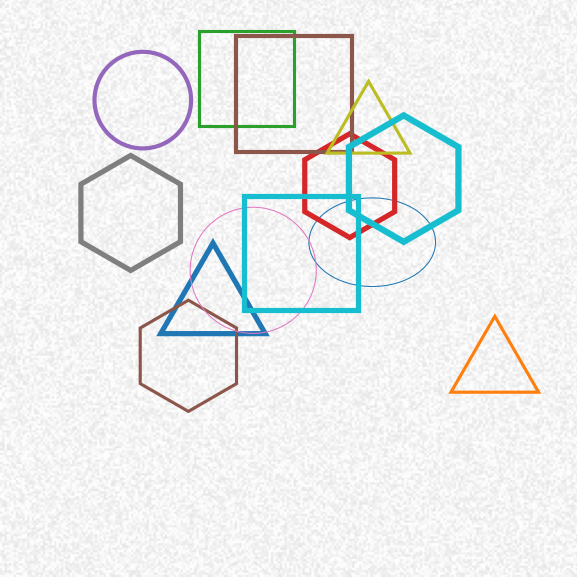[{"shape": "triangle", "thickness": 2.5, "radius": 0.52, "center": [0.369, 0.474]}, {"shape": "oval", "thickness": 0.5, "radius": 0.55, "center": [0.645, 0.58]}, {"shape": "triangle", "thickness": 1.5, "radius": 0.44, "center": [0.857, 0.364]}, {"shape": "square", "thickness": 1.5, "radius": 0.41, "center": [0.427, 0.863]}, {"shape": "hexagon", "thickness": 2.5, "radius": 0.45, "center": [0.606, 0.678]}, {"shape": "circle", "thickness": 2, "radius": 0.42, "center": [0.247, 0.826]}, {"shape": "hexagon", "thickness": 1.5, "radius": 0.48, "center": [0.326, 0.383]}, {"shape": "square", "thickness": 2, "radius": 0.5, "center": [0.509, 0.836]}, {"shape": "circle", "thickness": 0.5, "radius": 0.55, "center": [0.438, 0.531]}, {"shape": "hexagon", "thickness": 2.5, "radius": 0.5, "center": [0.226, 0.63]}, {"shape": "triangle", "thickness": 1.5, "radius": 0.41, "center": [0.638, 0.775]}, {"shape": "hexagon", "thickness": 3, "radius": 0.55, "center": [0.699, 0.69]}, {"shape": "square", "thickness": 2.5, "radius": 0.49, "center": [0.521, 0.561]}]